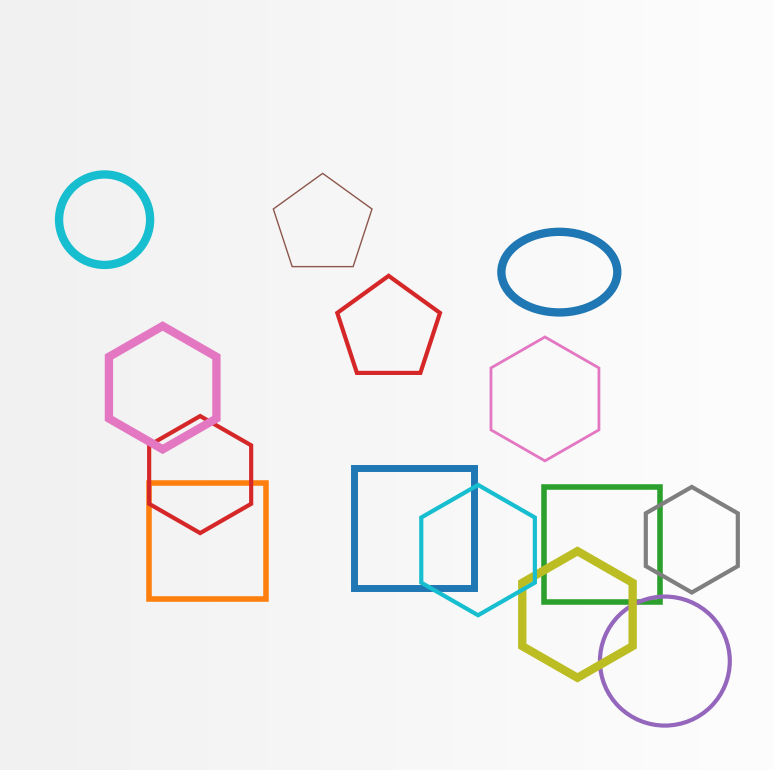[{"shape": "square", "thickness": 2.5, "radius": 0.39, "center": [0.534, 0.314]}, {"shape": "oval", "thickness": 3, "radius": 0.37, "center": [0.722, 0.647]}, {"shape": "square", "thickness": 2, "radius": 0.38, "center": [0.268, 0.297]}, {"shape": "square", "thickness": 2, "radius": 0.37, "center": [0.777, 0.293]}, {"shape": "pentagon", "thickness": 1.5, "radius": 0.35, "center": [0.501, 0.572]}, {"shape": "hexagon", "thickness": 1.5, "radius": 0.38, "center": [0.258, 0.384]}, {"shape": "circle", "thickness": 1.5, "radius": 0.42, "center": [0.858, 0.141]}, {"shape": "pentagon", "thickness": 0.5, "radius": 0.33, "center": [0.416, 0.708]}, {"shape": "hexagon", "thickness": 1, "radius": 0.4, "center": [0.703, 0.482]}, {"shape": "hexagon", "thickness": 3, "radius": 0.4, "center": [0.21, 0.497]}, {"shape": "hexagon", "thickness": 1.5, "radius": 0.34, "center": [0.893, 0.299]}, {"shape": "hexagon", "thickness": 3, "radius": 0.41, "center": [0.745, 0.202]}, {"shape": "hexagon", "thickness": 1.5, "radius": 0.42, "center": [0.617, 0.286]}, {"shape": "circle", "thickness": 3, "radius": 0.29, "center": [0.135, 0.715]}]